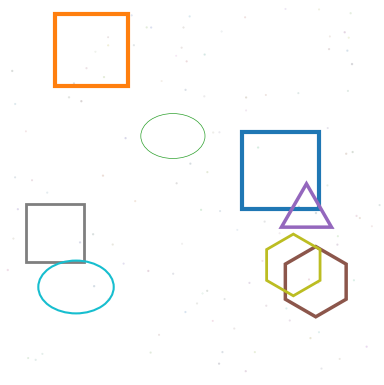[{"shape": "square", "thickness": 3, "radius": 0.5, "center": [0.729, 0.557]}, {"shape": "square", "thickness": 3, "radius": 0.47, "center": [0.238, 0.871]}, {"shape": "oval", "thickness": 0.5, "radius": 0.42, "center": [0.449, 0.647]}, {"shape": "triangle", "thickness": 2.5, "radius": 0.38, "center": [0.796, 0.448]}, {"shape": "hexagon", "thickness": 2.5, "radius": 0.46, "center": [0.82, 0.268]}, {"shape": "square", "thickness": 2, "radius": 0.38, "center": [0.142, 0.395]}, {"shape": "hexagon", "thickness": 2, "radius": 0.4, "center": [0.762, 0.312]}, {"shape": "oval", "thickness": 1.5, "radius": 0.49, "center": [0.197, 0.255]}]